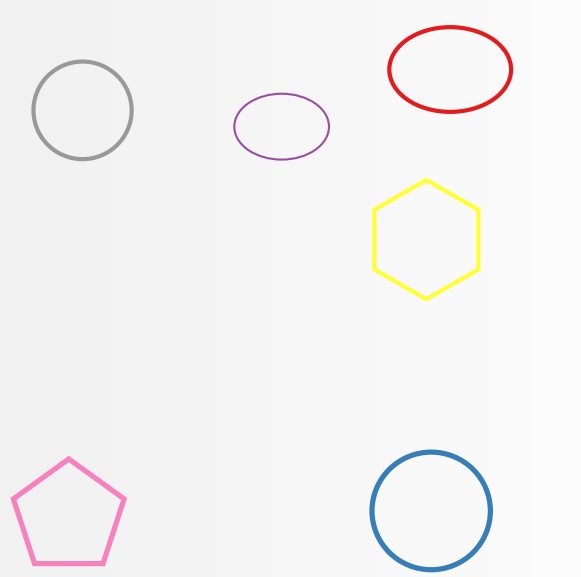[{"shape": "oval", "thickness": 2, "radius": 0.52, "center": [0.775, 0.879]}, {"shape": "circle", "thickness": 2.5, "radius": 0.51, "center": [0.742, 0.114]}, {"shape": "oval", "thickness": 1, "radius": 0.41, "center": [0.485, 0.78]}, {"shape": "hexagon", "thickness": 2, "radius": 0.52, "center": [0.733, 0.584]}, {"shape": "pentagon", "thickness": 2.5, "radius": 0.5, "center": [0.118, 0.104]}, {"shape": "circle", "thickness": 2, "radius": 0.42, "center": [0.142, 0.808]}]